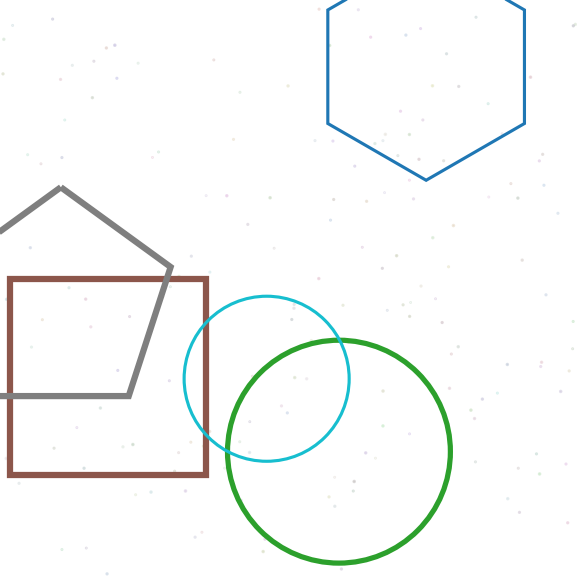[{"shape": "hexagon", "thickness": 1.5, "radius": 0.98, "center": [0.738, 0.884]}, {"shape": "circle", "thickness": 2.5, "radius": 0.96, "center": [0.587, 0.217]}, {"shape": "square", "thickness": 3, "radius": 0.85, "center": [0.186, 0.346]}, {"shape": "pentagon", "thickness": 3, "radius": 1.0, "center": [0.105, 0.475]}, {"shape": "circle", "thickness": 1.5, "radius": 0.71, "center": [0.462, 0.343]}]